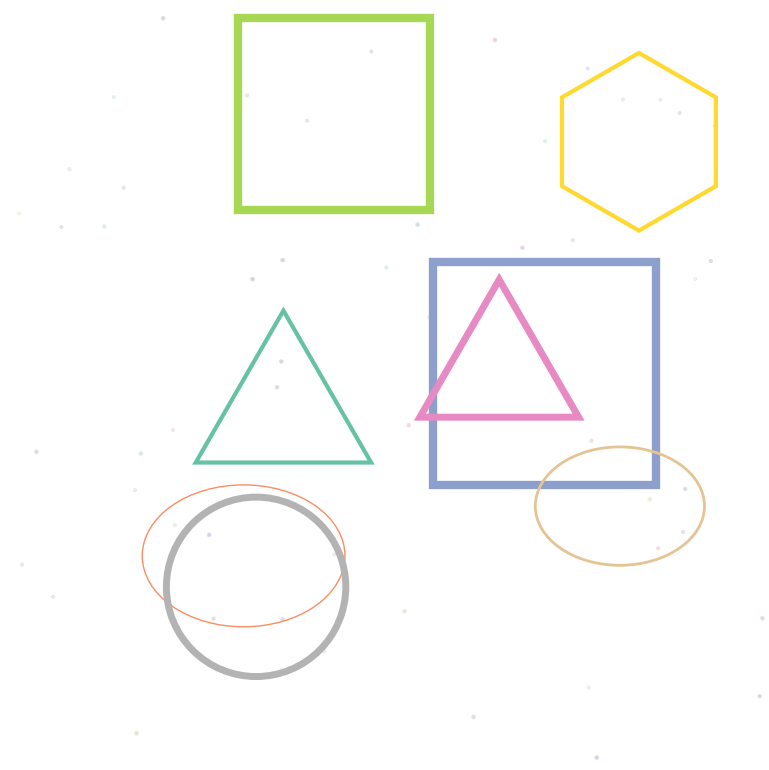[{"shape": "triangle", "thickness": 1.5, "radius": 0.66, "center": [0.368, 0.465]}, {"shape": "oval", "thickness": 0.5, "radius": 0.66, "center": [0.316, 0.278]}, {"shape": "square", "thickness": 3, "radius": 0.72, "center": [0.707, 0.515]}, {"shape": "triangle", "thickness": 2.5, "radius": 0.6, "center": [0.648, 0.518]}, {"shape": "square", "thickness": 3, "radius": 0.62, "center": [0.433, 0.852]}, {"shape": "hexagon", "thickness": 1.5, "radius": 0.58, "center": [0.83, 0.816]}, {"shape": "oval", "thickness": 1, "radius": 0.55, "center": [0.805, 0.343]}, {"shape": "circle", "thickness": 2.5, "radius": 0.58, "center": [0.333, 0.238]}]